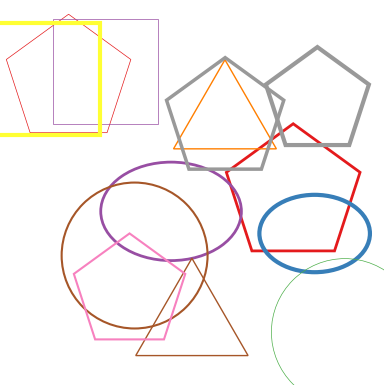[{"shape": "pentagon", "thickness": 2, "radius": 0.91, "center": [0.762, 0.496]}, {"shape": "pentagon", "thickness": 0.5, "radius": 0.85, "center": [0.178, 0.793]}, {"shape": "oval", "thickness": 3, "radius": 0.72, "center": [0.817, 0.393]}, {"shape": "circle", "thickness": 0.5, "radius": 0.95, "center": [0.896, 0.137]}, {"shape": "oval", "thickness": 2, "radius": 0.91, "center": [0.444, 0.451]}, {"shape": "square", "thickness": 0.5, "radius": 0.68, "center": [0.274, 0.814]}, {"shape": "triangle", "thickness": 1, "radius": 0.77, "center": [0.584, 0.691]}, {"shape": "square", "thickness": 3, "radius": 0.73, "center": [0.114, 0.795]}, {"shape": "circle", "thickness": 1.5, "radius": 0.95, "center": [0.35, 0.336]}, {"shape": "triangle", "thickness": 1, "radius": 0.84, "center": [0.498, 0.161]}, {"shape": "pentagon", "thickness": 1.5, "radius": 0.76, "center": [0.336, 0.242]}, {"shape": "pentagon", "thickness": 3, "radius": 0.7, "center": [0.824, 0.737]}, {"shape": "pentagon", "thickness": 2.5, "radius": 0.8, "center": [0.585, 0.69]}]